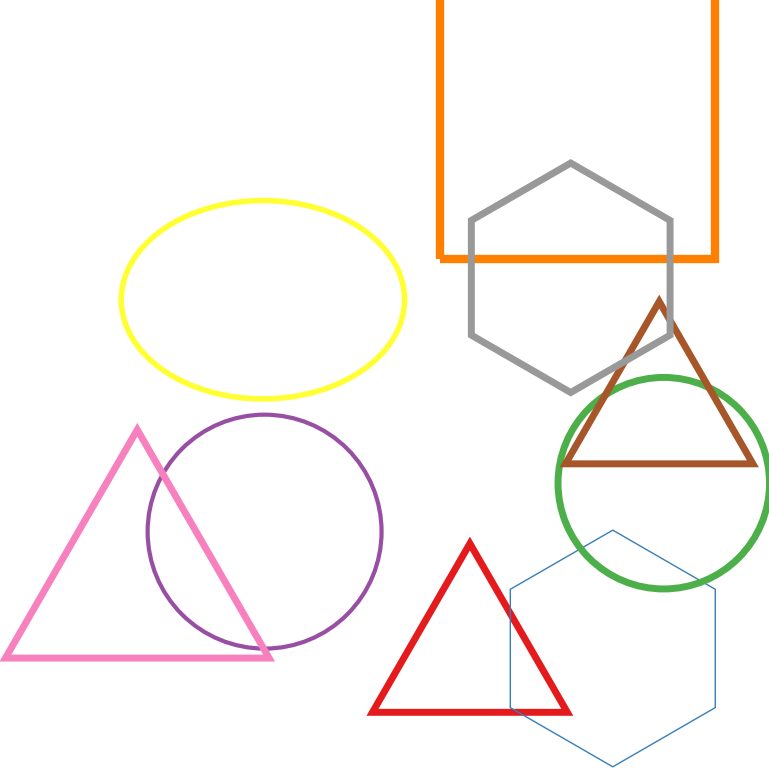[{"shape": "triangle", "thickness": 2.5, "radius": 0.73, "center": [0.61, 0.148]}, {"shape": "hexagon", "thickness": 0.5, "radius": 0.77, "center": [0.796, 0.158]}, {"shape": "circle", "thickness": 2.5, "radius": 0.69, "center": [0.862, 0.372]}, {"shape": "circle", "thickness": 1.5, "radius": 0.76, "center": [0.344, 0.31]}, {"shape": "square", "thickness": 3, "radius": 0.89, "center": [0.749, 0.842]}, {"shape": "oval", "thickness": 2, "radius": 0.92, "center": [0.341, 0.611]}, {"shape": "triangle", "thickness": 2.5, "radius": 0.7, "center": [0.856, 0.468]}, {"shape": "triangle", "thickness": 2.5, "radius": 0.99, "center": [0.178, 0.244]}, {"shape": "hexagon", "thickness": 2.5, "radius": 0.75, "center": [0.741, 0.639]}]